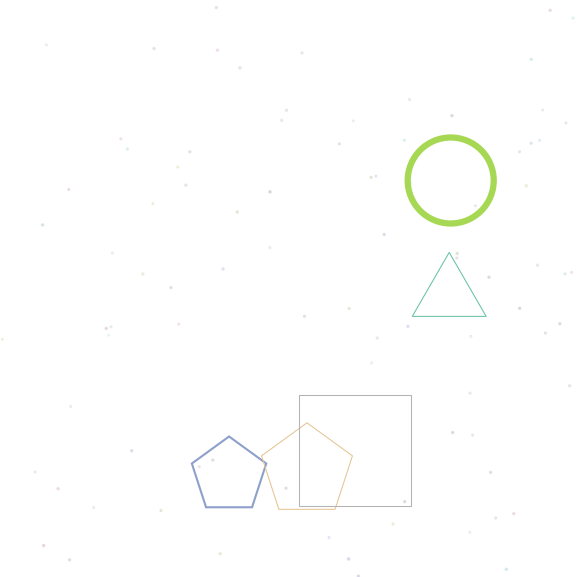[{"shape": "triangle", "thickness": 0.5, "radius": 0.37, "center": [0.778, 0.488]}, {"shape": "pentagon", "thickness": 1, "radius": 0.34, "center": [0.397, 0.176]}, {"shape": "circle", "thickness": 3, "radius": 0.37, "center": [0.78, 0.687]}, {"shape": "pentagon", "thickness": 0.5, "radius": 0.41, "center": [0.532, 0.184]}, {"shape": "square", "thickness": 0.5, "radius": 0.48, "center": [0.615, 0.219]}]